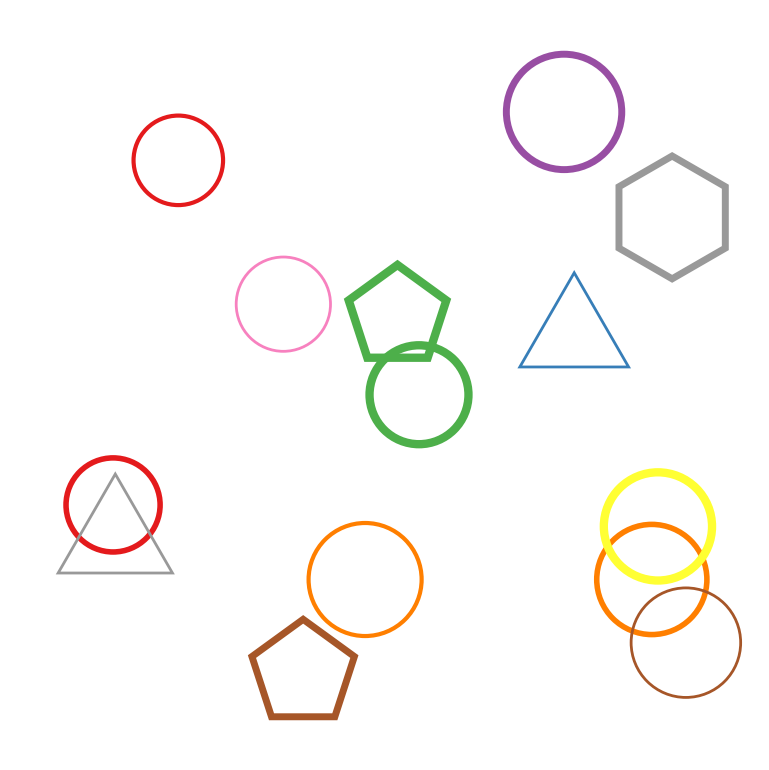[{"shape": "circle", "thickness": 2, "radius": 0.31, "center": [0.147, 0.344]}, {"shape": "circle", "thickness": 1.5, "radius": 0.29, "center": [0.232, 0.792]}, {"shape": "triangle", "thickness": 1, "radius": 0.41, "center": [0.746, 0.564]}, {"shape": "pentagon", "thickness": 3, "radius": 0.33, "center": [0.516, 0.589]}, {"shape": "circle", "thickness": 3, "radius": 0.32, "center": [0.544, 0.487]}, {"shape": "circle", "thickness": 2.5, "radius": 0.37, "center": [0.733, 0.855]}, {"shape": "circle", "thickness": 1.5, "radius": 0.37, "center": [0.474, 0.247]}, {"shape": "circle", "thickness": 2, "radius": 0.36, "center": [0.847, 0.247]}, {"shape": "circle", "thickness": 3, "radius": 0.35, "center": [0.854, 0.316]}, {"shape": "pentagon", "thickness": 2.5, "radius": 0.35, "center": [0.394, 0.126]}, {"shape": "circle", "thickness": 1, "radius": 0.36, "center": [0.891, 0.165]}, {"shape": "circle", "thickness": 1, "radius": 0.31, "center": [0.368, 0.605]}, {"shape": "hexagon", "thickness": 2.5, "radius": 0.4, "center": [0.873, 0.718]}, {"shape": "triangle", "thickness": 1, "radius": 0.43, "center": [0.15, 0.299]}]